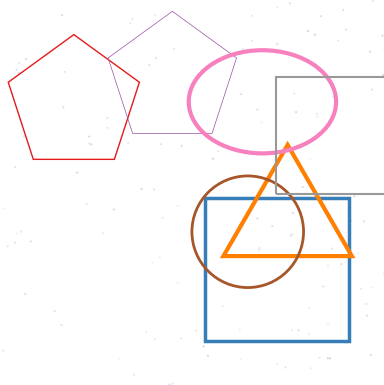[{"shape": "pentagon", "thickness": 1, "radius": 0.9, "center": [0.192, 0.731]}, {"shape": "square", "thickness": 2.5, "radius": 0.93, "center": [0.72, 0.3]}, {"shape": "pentagon", "thickness": 0.5, "radius": 0.88, "center": [0.448, 0.795]}, {"shape": "triangle", "thickness": 3, "radius": 0.96, "center": [0.747, 0.431]}, {"shape": "circle", "thickness": 2, "radius": 0.72, "center": [0.643, 0.398]}, {"shape": "oval", "thickness": 3, "radius": 0.96, "center": [0.682, 0.736]}, {"shape": "square", "thickness": 1.5, "radius": 0.76, "center": [0.868, 0.649]}]